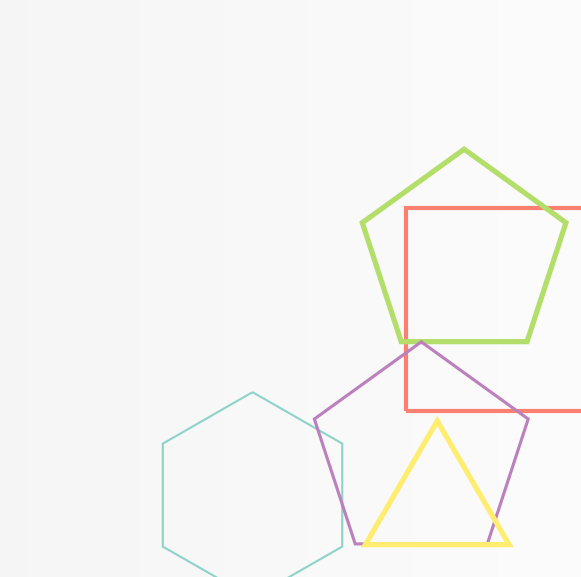[{"shape": "hexagon", "thickness": 1, "radius": 0.89, "center": [0.434, 0.142]}, {"shape": "square", "thickness": 2, "radius": 0.88, "center": [0.874, 0.464]}, {"shape": "pentagon", "thickness": 2.5, "radius": 0.92, "center": [0.798, 0.557]}, {"shape": "pentagon", "thickness": 1.5, "radius": 0.97, "center": [0.725, 0.214]}, {"shape": "triangle", "thickness": 2.5, "radius": 0.71, "center": [0.752, 0.127]}]